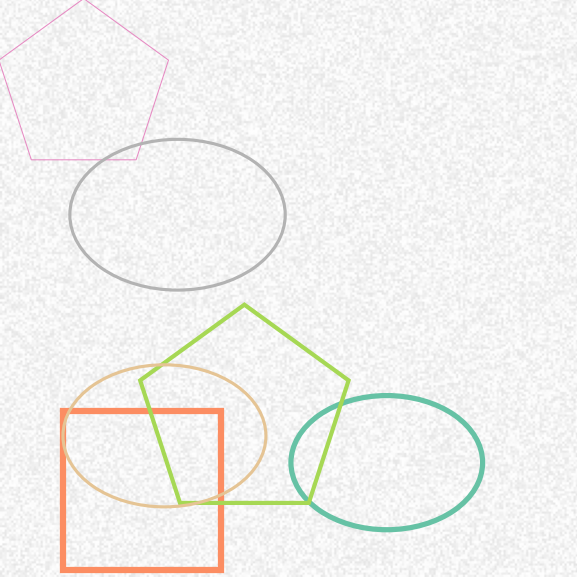[{"shape": "oval", "thickness": 2.5, "radius": 0.83, "center": [0.67, 0.198]}, {"shape": "square", "thickness": 3, "radius": 0.69, "center": [0.246, 0.15]}, {"shape": "pentagon", "thickness": 0.5, "radius": 0.77, "center": [0.145, 0.847]}, {"shape": "pentagon", "thickness": 2, "radius": 0.95, "center": [0.423, 0.282]}, {"shape": "oval", "thickness": 1.5, "radius": 0.88, "center": [0.285, 0.244]}, {"shape": "oval", "thickness": 1.5, "radius": 0.93, "center": [0.307, 0.627]}]